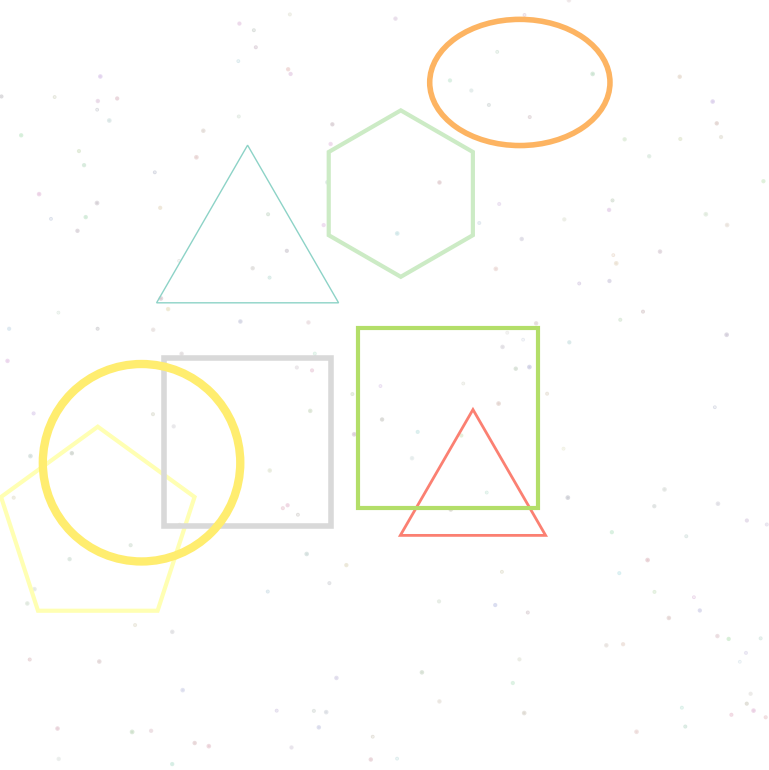[{"shape": "triangle", "thickness": 0.5, "radius": 0.68, "center": [0.322, 0.675]}, {"shape": "pentagon", "thickness": 1.5, "radius": 0.66, "center": [0.127, 0.314]}, {"shape": "triangle", "thickness": 1, "radius": 0.54, "center": [0.614, 0.359]}, {"shape": "oval", "thickness": 2, "radius": 0.59, "center": [0.675, 0.893]}, {"shape": "square", "thickness": 1.5, "radius": 0.58, "center": [0.581, 0.457]}, {"shape": "square", "thickness": 2, "radius": 0.54, "center": [0.322, 0.426]}, {"shape": "hexagon", "thickness": 1.5, "radius": 0.54, "center": [0.521, 0.749]}, {"shape": "circle", "thickness": 3, "radius": 0.64, "center": [0.184, 0.399]}]